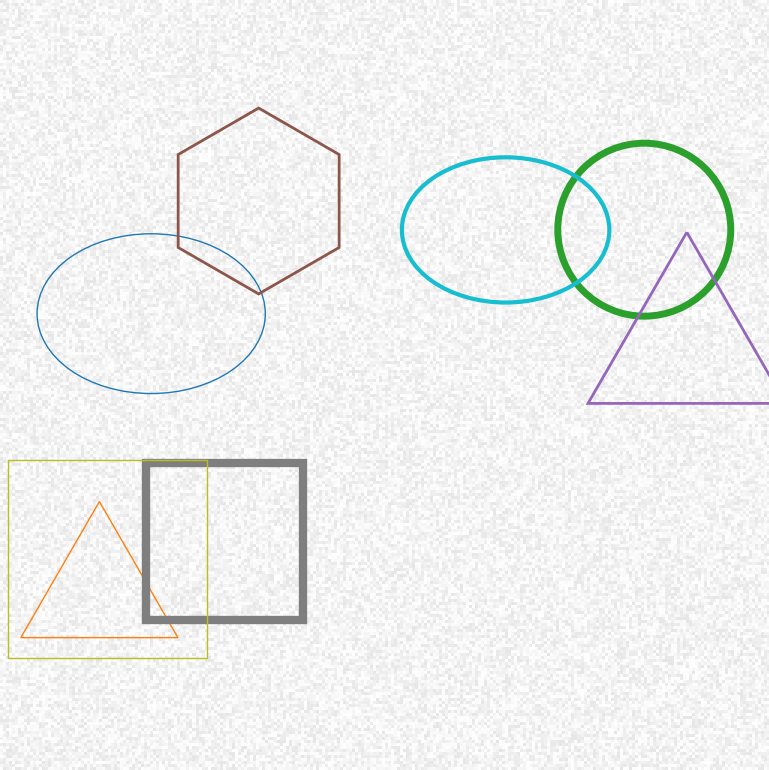[{"shape": "oval", "thickness": 0.5, "radius": 0.74, "center": [0.196, 0.593]}, {"shape": "triangle", "thickness": 0.5, "radius": 0.59, "center": [0.129, 0.231]}, {"shape": "circle", "thickness": 2.5, "radius": 0.56, "center": [0.837, 0.702]}, {"shape": "triangle", "thickness": 1, "radius": 0.74, "center": [0.892, 0.55]}, {"shape": "hexagon", "thickness": 1, "radius": 0.6, "center": [0.336, 0.739]}, {"shape": "square", "thickness": 3, "radius": 0.51, "center": [0.291, 0.297]}, {"shape": "square", "thickness": 0.5, "radius": 0.64, "center": [0.14, 0.274]}, {"shape": "oval", "thickness": 1.5, "radius": 0.67, "center": [0.657, 0.701]}]